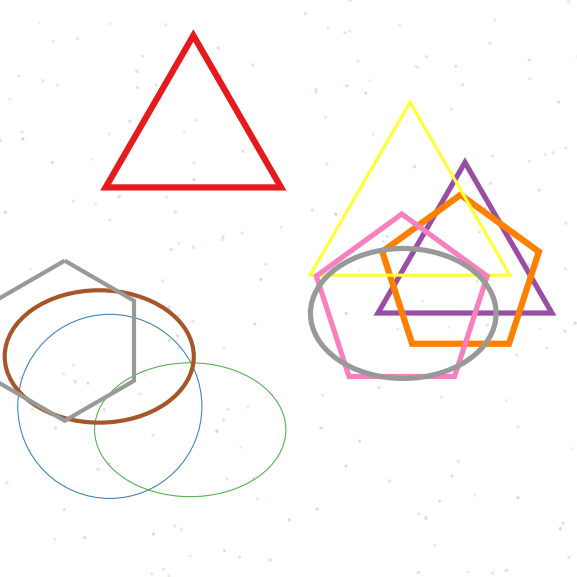[{"shape": "triangle", "thickness": 3, "radius": 0.88, "center": [0.335, 0.762]}, {"shape": "circle", "thickness": 0.5, "radius": 0.8, "center": [0.19, 0.295]}, {"shape": "oval", "thickness": 0.5, "radius": 0.83, "center": [0.329, 0.255]}, {"shape": "triangle", "thickness": 2.5, "radius": 0.87, "center": [0.805, 0.544]}, {"shape": "pentagon", "thickness": 3, "radius": 0.71, "center": [0.798, 0.519]}, {"shape": "triangle", "thickness": 1.5, "radius": 1.0, "center": [0.71, 0.623]}, {"shape": "oval", "thickness": 2, "radius": 0.82, "center": [0.172, 0.382]}, {"shape": "pentagon", "thickness": 2.5, "radius": 0.78, "center": [0.696, 0.473]}, {"shape": "hexagon", "thickness": 2, "radius": 0.69, "center": [0.112, 0.409]}, {"shape": "oval", "thickness": 2.5, "radius": 0.8, "center": [0.698, 0.456]}]